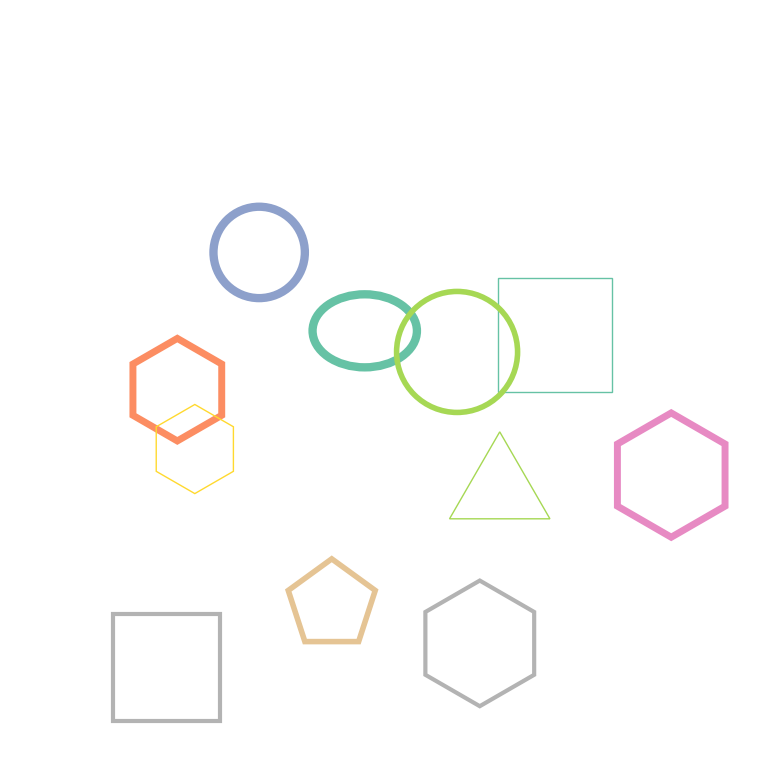[{"shape": "square", "thickness": 0.5, "radius": 0.37, "center": [0.721, 0.565]}, {"shape": "oval", "thickness": 3, "radius": 0.34, "center": [0.474, 0.57]}, {"shape": "hexagon", "thickness": 2.5, "radius": 0.33, "center": [0.23, 0.494]}, {"shape": "circle", "thickness": 3, "radius": 0.3, "center": [0.337, 0.672]}, {"shape": "hexagon", "thickness": 2.5, "radius": 0.4, "center": [0.872, 0.383]}, {"shape": "triangle", "thickness": 0.5, "radius": 0.38, "center": [0.649, 0.364]}, {"shape": "circle", "thickness": 2, "radius": 0.39, "center": [0.594, 0.543]}, {"shape": "hexagon", "thickness": 0.5, "radius": 0.29, "center": [0.253, 0.417]}, {"shape": "pentagon", "thickness": 2, "radius": 0.3, "center": [0.431, 0.215]}, {"shape": "hexagon", "thickness": 1.5, "radius": 0.41, "center": [0.623, 0.164]}, {"shape": "square", "thickness": 1.5, "radius": 0.35, "center": [0.216, 0.133]}]